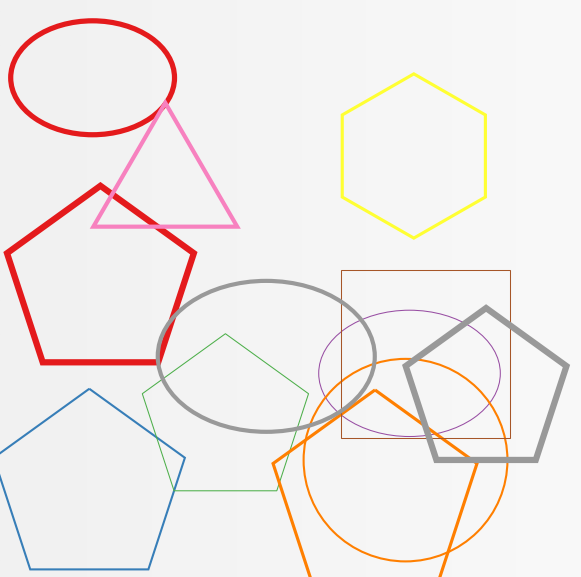[{"shape": "oval", "thickness": 2.5, "radius": 0.7, "center": [0.159, 0.864]}, {"shape": "pentagon", "thickness": 3, "radius": 0.84, "center": [0.173, 0.508]}, {"shape": "pentagon", "thickness": 1, "radius": 0.86, "center": [0.154, 0.153]}, {"shape": "pentagon", "thickness": 0.5, "radius": 0.75, "center": [0.388, 0.271]}, {"shape": "oval", "thickness": 0.5, "radius": 0.78, "center": [0.705, 0.353]}, {"shape": "pentagon", "thickness": 1.5, "radius": 0.92, "center": [0.645, 0.139]}, {"shape": "circle", "thickness": 1, "radius": 0.88, "center": [0.698, 0.202]}, {"shape": "hexagon", "thickness": 1.5, "radius": 0.71, "center": [0.712, 0.729]}, {"shape": "square", "thickness": 0.5, "radius": 0.73, "center": [0.732, 0.387]}, {"shape": "triangle", "thickness": 2, "radius": 0.71, "center": [0.284, 0.678]}, {"shape": "pentagon", "thickness": 3, "radius": 0.73, "center": [0.836, 0.32]}, {"shape": "oval", "thickness": 2, "radius": 0.93, "center": [0.458, 0.382]}]